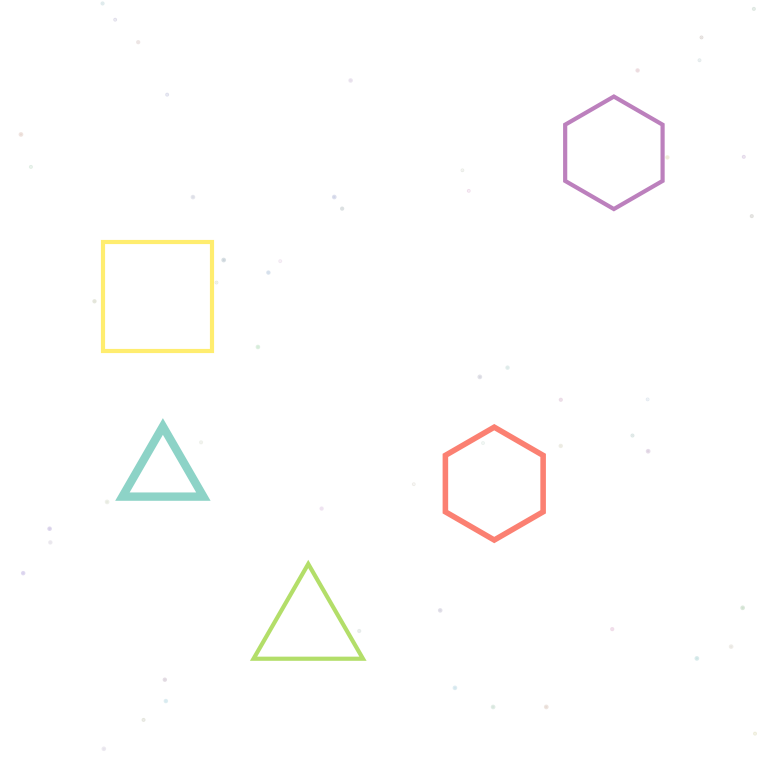[{"shape": "triangle", "thickness": 3, "radius": 0.3, "center": [0.212, 0.385]}, {"shape": "hexagon", "thickness": 2, "radius": 0.37, "center": [0.642, 0.372]}, {"shape": "triangle", "thickness": 1.5, "radius": 0.41, "center": [0.4, 0.186]}, {"shape": "hexagon", "thickness": 1.5, "radius": 0.37, "center": [0.797, 0.802]}, {"shape": "square", "thickness": 1.5, "radius": 0.35, "center": [0.205, 0.615]}]